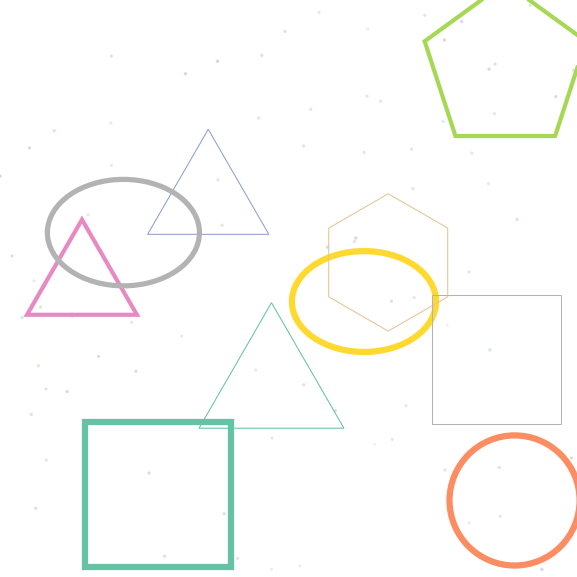[{"shape": "triangle", "thickness": 0.5, "radius": 0.72, "center": [0.47, 0.33]}, {"shape": "square", "thickness": 3, "radius": 0.63, "center": [0.273, 0.143]}, {"shape": "circle", "thickness": 3, "radius": 0.56, "center": [0.891, 0.133]}, {"shape": "triangle", "thickness": 0.5, "radius": 0.61, "center": [0.361, 0.654]}, {"shape": "triangle", "thickness": 2, "radius": 0.55, "center": [0.142, 0.509]}, {"shape": "pentagon", "thickness": 2, "radius": 0.73, "center": [0.875, 0.882]}, {"shape": "oval", "thickness": 3, "radius": 0.62, "center": [0.63, 0.477]}, {"shape": "hexagon", "thickness": 0.5, "radius": 0.59, "center": [0.672, 0.545]}, {"shape": "square", "thickness": 0.5, "radius": 0.56, "center": [0.86, 0.377]}, {"shape": "oval", "thickness": 2.5, "radius": 0.66, "center": [0.214, 0.596]}]